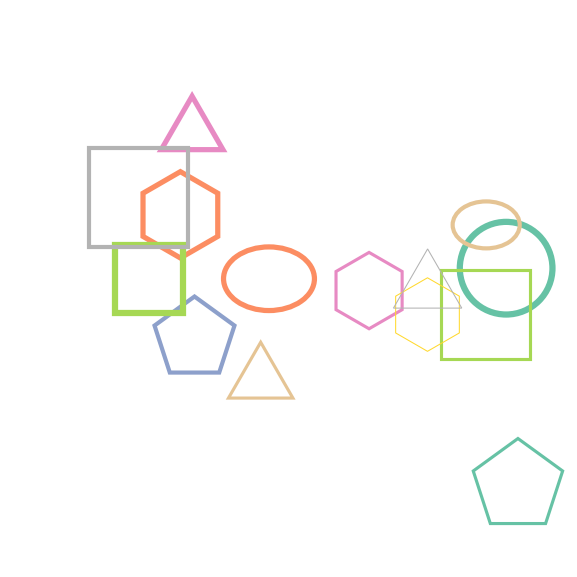[{"shape": "circle", "thickness": 3, "radius": 0.4, "center": [0.876, 0.535]}, {"shape": "pentagon", "thickness": 1.5, "radius": 0.41, "center": [0.897, 0.158]}, {"shape": "oval", "thickness": 2.5, "radius": 0.39, "center": [0.466, 0.516]}, {"shape": "hexagon", "thickness": 2.5, "radius": 0.37, "center": [0.312, 0.627]}, {"shape": "pentagon", "thickness": 2, "radius": 0.36, "center": [0.337, 0.413]}, {"shape": "hexagon", "thickness": 1.5, "radius": 0.33, "center": [0.639, 0.496]}, {"shape": "triangle", "thickness": 2.5, "radius": 0.31, "center": [0.333, 0.771]}, {"shape": "square", "thickness": 3, "radius": 0.3, "center": [0.258, 0.516]}, {"shape": "square", "thickness": 1.5, "radius": 0.38, "center": [0.84, 0.454]}, {"shape": "hexagon", "thickness": 0.5, "radius": 0.32, "center": [0.74, 0.454]}, {"shape": "oval", "thickness": 2, "radius": 0.29, "center": [0.842, 0.61]}, {"shape": "triangle", "thickness": 1.5, "radius": 0.32, "center": [0.451, 0.342]}, {"shape": "triangle", "thickness": 0.5, "radius": 0.34, "center": [0.74, 0.5]}, {"shape": "square", "thickness": 2, "radius": 0.43, "center": [0.24, 0.657]}]